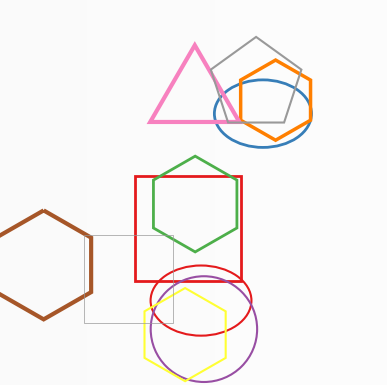[{"shape": "oval", "thickness": 1.5, "radius": 0.65, "center": [0.519, 0.219]}, {"shape": "square", "thickness": 2, "radius": 0.68, "center": [0.485, 0.408]}, {"shape": "oval", "thickness": 2, "radius": 0.63, "center": [0.679, 0.705]}, {"shape": "hexagon", "thickness": 2, "radius": 0.62, "center": [0.504, 0.47]}, {"shape": "circle", "thickness": 1.5, "radius": 0.69, "center": [0.526, 0.145]}, {"shape": "hexagon", "thickness": 2.5, "radius": 0.52, "center": [0.711, 0.74]}, {"shape": "hexagon", "thickness": 1.5, "radius": 0.6, "center": [0.478, 0.131]}, {"shape": "hexagon", "thickness": 3, "radius": 0.71, "center": [0.113, 0.312]}, {"shape": "triangle", "thickness": 3, "radius": 0.66, "center": [0.503, 0.75]}, {"shape": "square", "thickness": 0.5, "radius": 0.57, "center": [0.332, 0.275]}, {"shape": "pentagon", "thickness": 1.5, "radius": 0.61, "center": [0.661, 0.781]}]